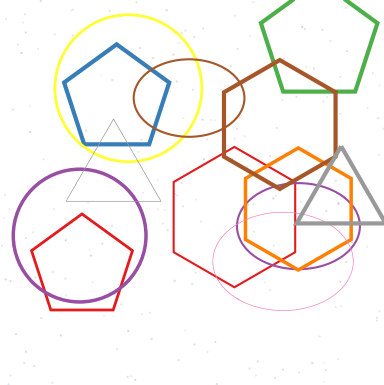[{"shape": "pentagon", "thickness": 2, "radius": 0.69, "center": [0.213, 0.306]}, {"shape": "hexagon", "thickness": 1.5, "radius": 0.91, "center": [0.609, 0.436]}, {"shape": "pentagon", "thickness": 3, "radius": 0.72, "center": [0.303, 0.741]}, {"shape": "pentagon", "thickness": 3, "radius": 0.8, "center": [0.829, 0.891]}, {"shape": "circle", "thickness": 2.5, "radius": 0.86, "center": [0.207, 0.388]}, {"shape": "oval", "thickness": 1.5, "radius": 0.8, "center": [0.775, 0.413]}, {"shape": "hexagon", "thickness": 2.5, "radius": 0.79, "center": [0.775, 0.457]}, {"shape": "circle", "thickness": 2, "radius": 0.95, "center": [0.333, 0.771]}, {"shape": "oval", "thickness": 1.5, "radius": 0.72, "center": [0.491, 0.745]}, {"shape": "hexagon", "thickness": 3, "radius": 0.84, "center": [0.727, 0.677]}, {"shape": "oval", "thickness": 0.5, "radius": 0.91, "center": [0.735, 0.321]}, {"shape": "triangle", "thickness": 0.5, "radius": 0.71, "center": [0.295, 0.548]}, {"shape": "triangle", "thickness": 3, "radius": 0.67, "center": [0.886, 0.486]}]